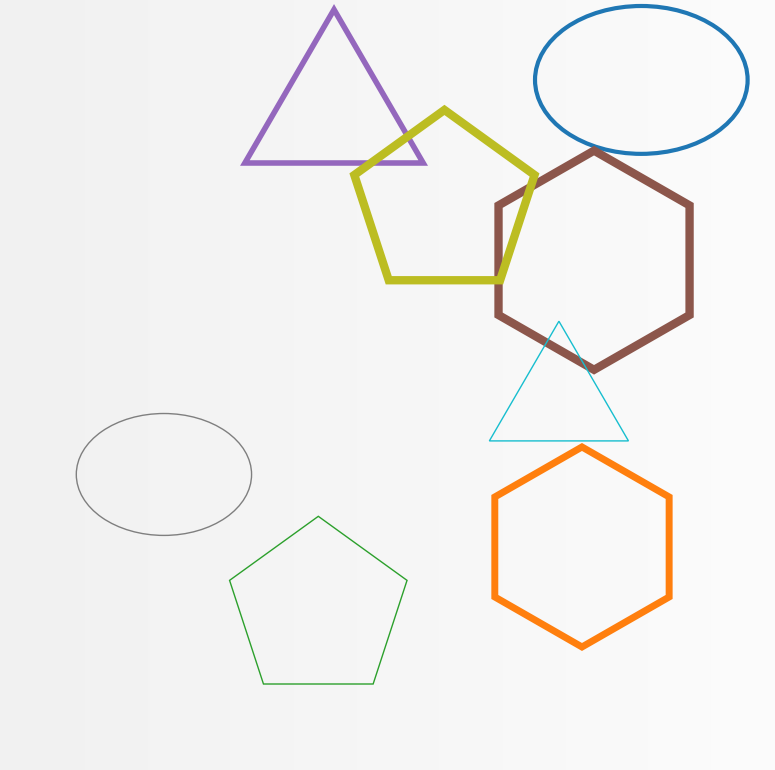[{"shape": "oval", "thickness": 1.5, "radius": 0.69, "center": [0.828, 0.896]}, {"shape": "hexagon", "thickness": 2.5, "radius": 0.65, "center": [0.751, 0.29]}, {"shape": "pentagon", "thickness": 0.5, "radius": 0.6, "center": [0.411, 0.209]}, {"shape": "triangle", "thickness": 2, "radius": 0.66, "center": [0.431, 0.855]}, {"shape": "hexagon", "thickness": 3, "radius": 0.71, "center": [0.767, 0.662]}, {"shape": "oval", "thickness": 0.5, "radius": 0.57, "center": [0.212, 0.384]}, {"shape": "pentagon", "thickness": 3, "radius": 0.61, "center": [0.573, 0.735]}, {"shape": "triangle", "thickness": 0.5, "radius": 0.52, "center": [0.721, 0.479]}]